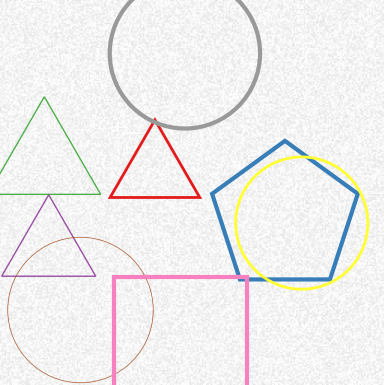[{"shape": "triangle", "thickness": 2, "radius": 0.67, "center": [0.402, 0.554]}, {"shape": "pentagon", "thickness": 3, "radius": 0.99, "center": [0.74, 0.435]}, {"shape": "triangle", "thickness": 1, "radius": 0.84, "center": [0.115, 0.58]}, {"shape": "triangle", "thickness": 1, "radius": 0.71, "center": [0.126, 0.353]}, {"shape": "circle", "thickness": 2, "radius": 0.86, "center": [0.784, 0.421]}, {"shape": "circle", "thickness": 0.5, "radius": 0.94, "center": [0.209, 0.195]}, {"shape": "square", "thickness": 3, "radius": 0.87, "center": [0.47, 0.107]}, {"shape": "circle", "thickness": 3, "radius": 0.98, "center": [0.48, 0.861]}]